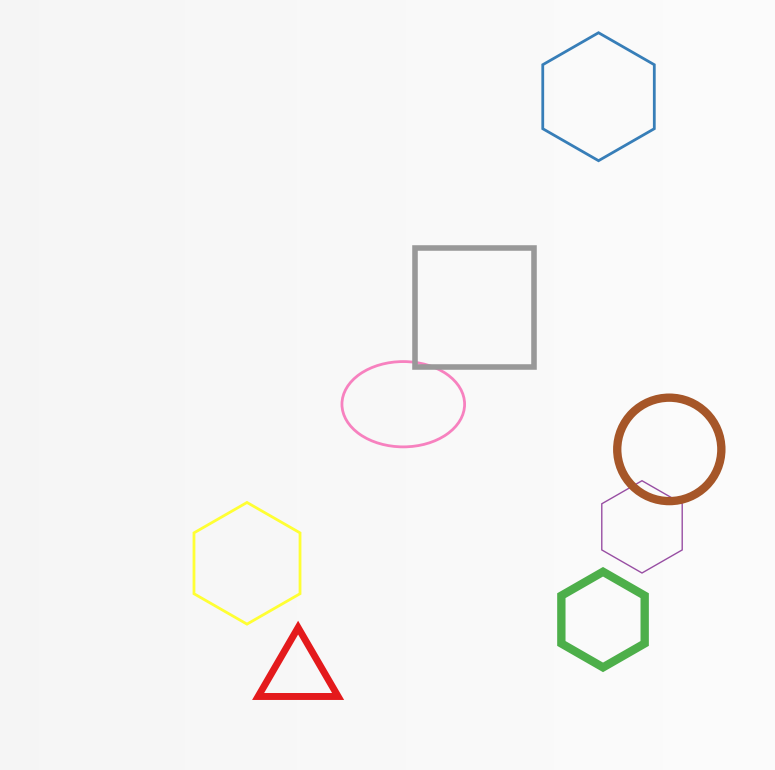[{"shape": "triangle", "thickness": 2.5, "radius": 0.3, "center": [0.385, 0.125]}, {"shape": "hexagon", "thickness": 1, "radius": 0.42, "center": [0.772, 0.874]}, {"shape": "hexagon", "thickness": 3, "radius": 0.31, "center": [0.778, 0.195]}, {"shape": "hexagon", "thickness": 0.5, "radius": 0.3, "center": [0.828, 0.316]}, {"shape": "hexagon", "thickness": 1, "radius": 0.39, "center": [0.319, 0.268]}, {"shape": "circle", "thickness": 3, "radius": 0.34, "center": [0.864, 0.416]}, {"shape": "oval", "thickness": 1, "radius": 0.4, "center": [0.52, 0.475]}, {"shape": "square", "thickness": 2, "radius": 0.39, "center": [0.612, 0.6]}]